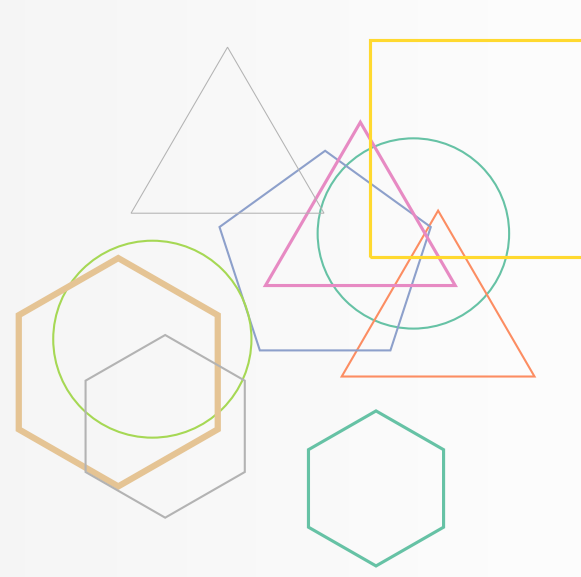[{"shape": "hexagon", "thickness": 1.5, "radius": 0.67, "center": [0.647, 0.153]}, {"shape": "circle", "thickness": 1, "radius": 0.82, "center": [0.711, 0.595]}, {"shape": "triangle", "thickness": 1, "radius": 0.96, "center": [0.754, 0.443]}, {"shape": "pentagon", "thickness": 1, "radius": 0.96, "center": [0.559, 0.547]}, {"shape": "triangle", "thickness": 1.5, "radius": 0.94, "center": [0.62, 0.599]}, {"shape": "circle", "thickness": 1, "radius": 0.85, "center": [0.262, 0.412]}, {"shape": "square", "thickness": 1.5, "radius": 0.94, "center": [0.824, 0.742]}, {"shape": "hexagon", "thickness": 3, "radius": 0.99, "center": [0.203, 0.355]}, {"shape": "hexagon", "thickness": 1, "radius": 0.79, "center": [0.284, 0.261]}, {"shape": "triangle", "thickness": 0.5, "radius": 0.96, "center": [0.391, 0.726]}]